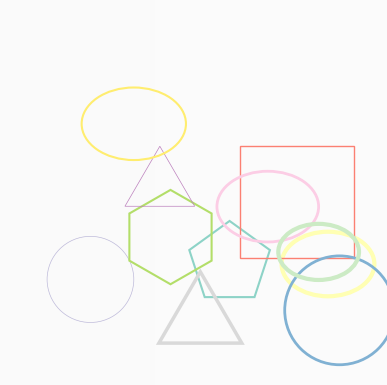[{"shape": "pentagon", "thickness": 1.5, "radius": 0.55, "center": [0.592, 0.317]}, {"shape": "oval", "thickness": 3, "radius": 0.6, "center": [0.846, 0.314]}, {"shape": "circle", "thickness": 0.5, "radius": 0.56, "center": [0.233, 0.274]}, {"shape": "square", "thickness": 1, "radius": 0.73, "center": [0.766, 0.476]}, {"shape": "circle", "thickness": 2, "radius": 0.71, "center": [0.876, 0.194]}, {"shape": "hexagon", "thickness": 1.5, "radius": 0.61, "center": [0.44, 0.384]}, {"shape": "oval", "thickness": 2, "radius": 0.66, "center": [0.691, 0.463]}, {"shape": "triangle", "thickness": 2.5, "radius": 0.62, "center": [0.517, 0.171]}, {"shape": "triangle", "thickness": 0.5, "radius": 0.52, "center": [0.412, 0.516]}, {"shape": "oval", "thickness": 3, "radius": 0.52, "center": [0.822, 0.346]}, {"shape": "oval", "thickness": 1.5, "radius": 0.67, "center": [0.345, 0.678]}]